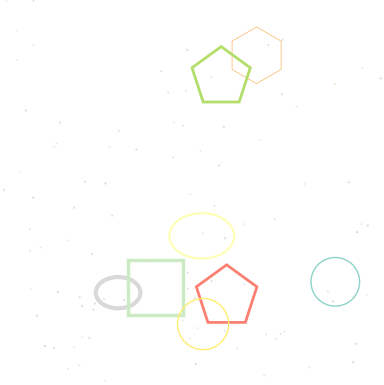[{"shape": "circle", "thickness": 1, "radius": 0.32, "center": [0.871, 0.268]}, {"shape": "oval", "thickness": 1.5, "radius": 0.42, "center": [0.524, 0.387]}, {"shape": "pentagon", "thickness": 2, "radius": 0.41, "center": [0.589, 0.229]}, {"shape": "hexagon", "thickness": 0.5, "radius": 0.37, "center": [0.667, 0.856]}, {"shape": "pentagon", "thickness": 2, "radius": 0.4, "center": [0.574, 0.799]}, {"shape": "oval", "thickness": 3, "radius": 0.29, "center": [0.307, 0.24]}, {"shape": "square", "thickness": 2.5, "radius": 0.36, "center": [0.404, 0.253]}, {"shape": "circle", "thickness": 1, "radius": 0.33, "center": [0.528, 0.158]}]